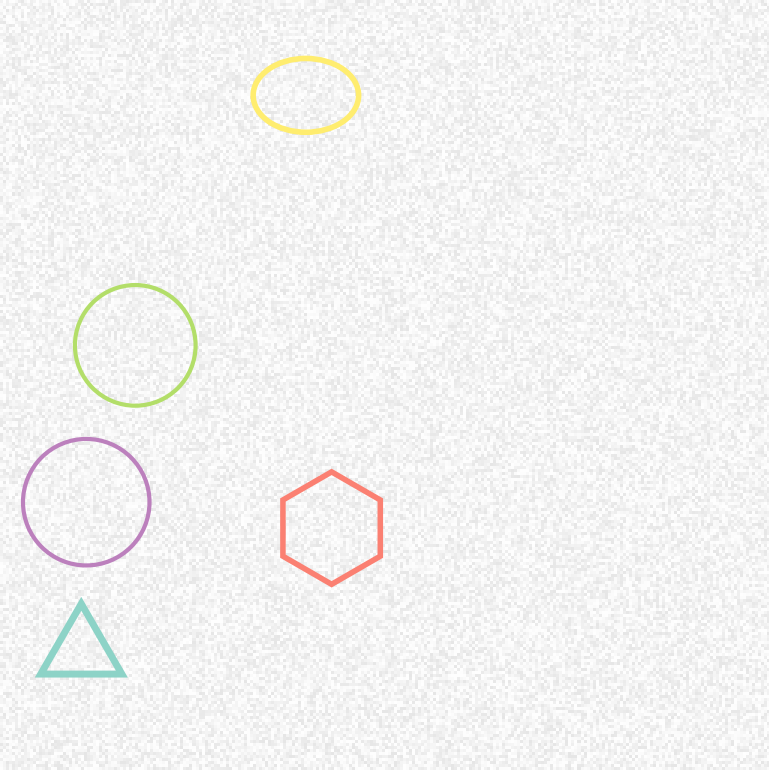[{"shape": "triangle", "thickness": 2.5, "radius": 0.3, "center": [0.106, 0.155]}, {"shape": "hexagon", "thickness": 2, "radius": 0.37, "center": [0.431, 0.314]}, {"shape": "circle", "thickness": 1.5, "radius": 0.39, "center": [0.176, 0.551]}, {"shape": "circle", "thickness": 1.5, "radius": 0.41, "center": [0.112, 0.348]}, {"shape": "oval", "thickness": 2, "radius": 0.34, "center": [0.397, 0.876]}]